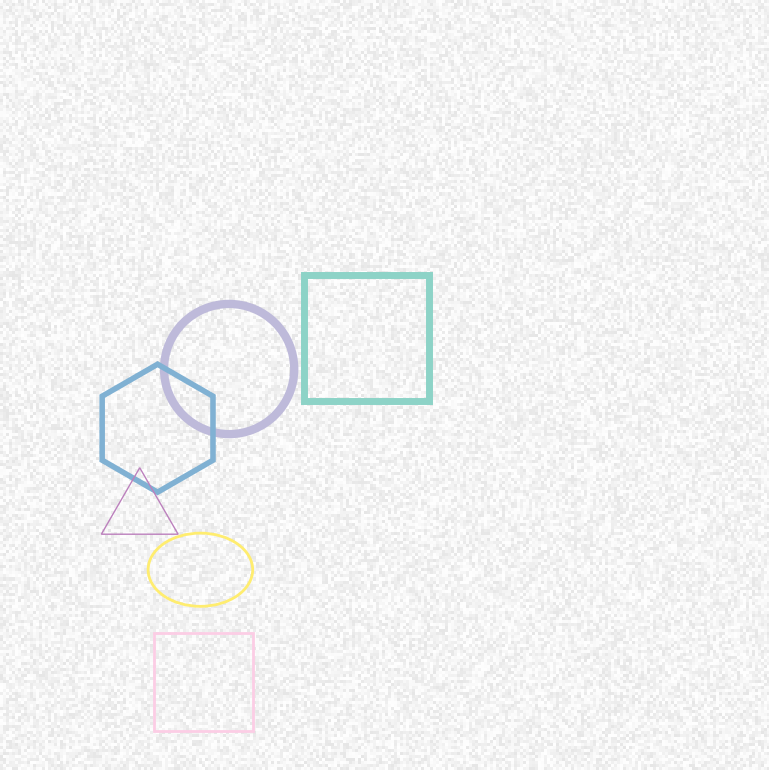[{"shape": "square", "thickness": 2.5, "radius": 0.41, "center": [0.476, 0.561]}, {"shape": "circle", "thickness": 3, "radius": 0.42, "center": [0.298, 0.521]}, {"shape": "hexagon", "thickness": 2, "radius": 0.42, "center": [0.205, 0.444]}, {"shape": "square", "thickness": 1, "radius": 0.32, "center": [0.264, 0.114]}, {"shape": "triangle", "thickness": 0.5, "radius": 0.29, "center": [0.181, 0.335]}, {"shape": "oval", "thickness": 1, "radius": 0.34, "center": [0.26, 0.26]}]